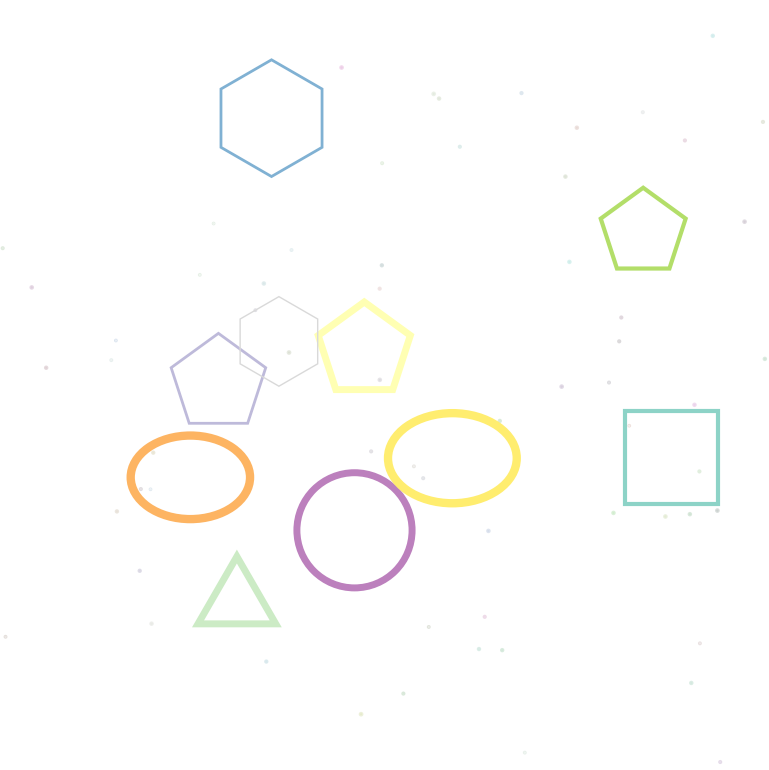[{"shape": "square", "thickness": 1.5, "radius": 0.3, "center": [0.873, 0.405]}, {"shape": "pentagon", "thickness": 2.5, "radius": 0.31, "center": [0.473, 0.545]}, {"shape": "pentagon", "thickness": 1, "radius": 0.32, "center": [0.284, 0.503]}, {"shape": "hexagon", "thickness": 1, "radius": 0.38, "center": [0.353, 0.847]}, {"shape": "oval", "thickness": 3, "radius": 0.39, "center": [0.247, 0.38]}, {"shape": "pentagon", "thickness": 1.5, "radius": 0.29, "center": [0.835, 0.698]}, {"shape": "hexagon", "thickness": 0.5, "radius": 0.29, "center": [0.362, 0.557]}, {"shape": "circle", "thickness": 2.5, "radius": 0.37, "center": [0.46, 0.311]}, {"shape": "triangle", "thickness": 2.5, "radius": 0.29, "center": [0.308, 0.219]}, {"shape": "oval", "thickness": 3, "radius": 0.42, "center": [0.587, 0.405]}]